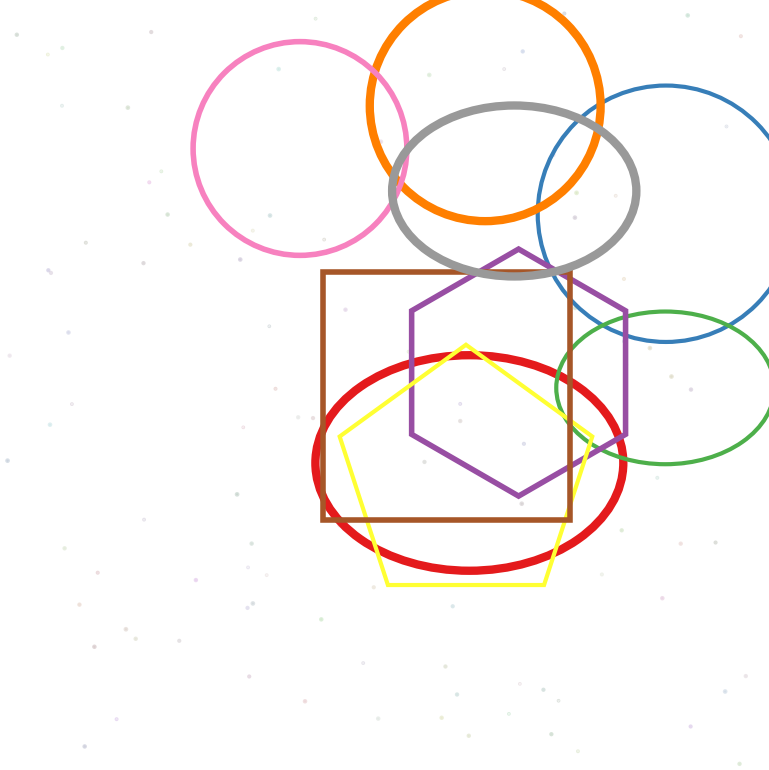[{"shape": "oval", "thickness": 3, "radius": 1.0, "center": [0.61, 0.399]}, {"shape": "circle", "thickness": 1.5, "radius": 0.83, "center": [0.865, 0.722]}, {"shape": "oval", "thickness": 1.5, "radius": 0.71, "center": [0.864, 0.496]}, {"shape": "hexagon", "thickness": 2, "radius": 0.8, "center": [0.674, 0.516]}, {"shape": "circle", "thickness": 3, "radius": 0.75, "center": [0.63, 0.863]}, {"shape": "pentagon", "thickness": 1.5, "radius": 0.86, "center": [0.605, 0.38]}, {"shape": "square", "thickness": 2, "radius": 0.8, "center": [0.58, 0.486]}, {"shape": "circle", "thickness": 2, "radius": 0.69, "center": [0.39, 0.807]}, {"shape": "oval", "thickness": 3, "radius": 0.79, "center": [0.668, 0.752]}]